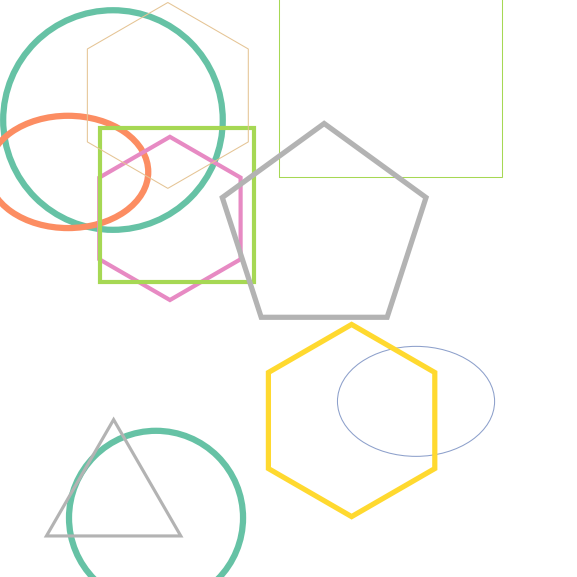[{"shape": "circle", "thickness": 3, "radius": 0.75, "center": [0.27, 0.102]}, {"shape": "circle", "thickness": 3, "radius": 0.95, "center": [0.196, 0.791]}, {"shape": "oval", "thickness": 3, "radius": 0.69, "center": [0.118, 0.701]}, {"shape": "oval", "thickness": 0.5, "radius": 0.68, "center": [0.72, 0.304]}, {"shape": "hexagon", "thickness": 2, "radius": 0.71, "center": [0.294, 0.621]}, {"shape": "square", "thickness": 2, "radius": 0.67, "center": [0.306, 0.645]}, {"shape": "square", "thickness": 0.5, "radius": 0.97, "center": [0.676, 0.886]}, {"shape": "hexagon", "thickness": 2.5, "radius": 0.83, "center": [0.609, 0.271]}, {"shape": "hexagon", "thickness": 0.5, "radius": 0.8, "center": [0.291, 0.834]}, {"shape": "triangle", "thickness": 1.5, "radius": 0.67, "center": [0.197, 0.138]}, {"shape": "pentagon", "thickness": 2.5, "radius": 0.93, "center": [0.561, 0.6]}]